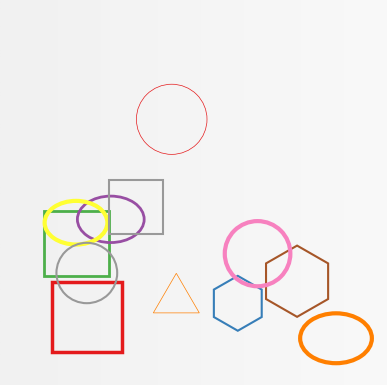[{"shape": "square", "thickness": 2.5, "radius": 0.45, "center": [0.225, 0.177]}, {"shape": "circle", "thickness": 0.5, "radius": 0.46, "center": [0.443, 0.69]}, {"shape": "hexagon", "thickness": 1.5, "radius": 0.36, "center": [0.614, 0.212]}, {"shape": "square", "thickness": 2, "radius": 0.42, "center": [0.197, 0.367]}, {"shape": "oval", "thickness": 2, "radius": 0.43, "center": [0.286, 0.43]}, {"shape": "oval", "thickness": 3, "radius": 0.46, "center": [0.867, 0.121]}, {"shape": "triangle", "thickness": 0.5, "radius": 0.34, "center": [0.455, 0.222]}, {"shape": "oval", "thickness": 3, "radius": 0.4, "center": [0.196, 0.422]}, {"shape": "hexagon", "thickness": 1.5, "radius": 0.46, "center": [0.767, 0.27]}, {"shape": "circle", "thickness": 3, "radius": 0.42, "center": [0.665, 0.341]}, {"shape": "square", "thickness": 1.5, "radius": 0.35, "center": [0.352, 0.463]}, {"shape": "circle", "thickness": 1.5, "radius": 0.39, "center": [0.224, 0.291]}]